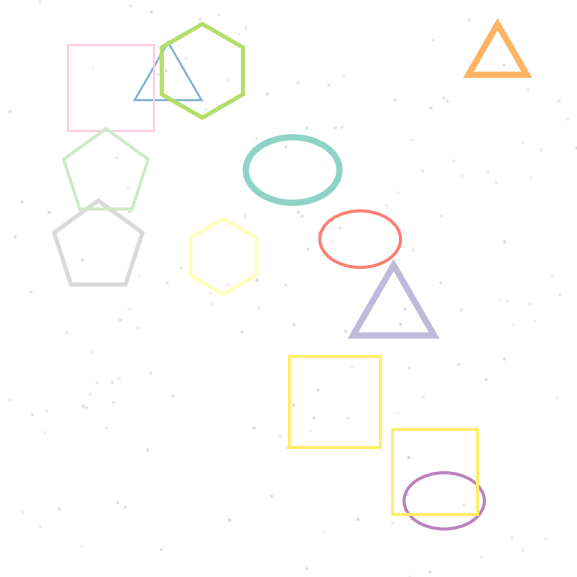[{"shape": "oval", "thickness": 3, "radius": 0.41, "center": [0.507, 0.705]}, {"shape": "hexagon", "thickness": 1.5, "radius": 0.33, "center": [0.387, 0.555]}, {"shape": "triangle", "thickness": 3, "radius": 0.41, "center": [0.681, 0.459]}, {"shape": "oval", "thickness": 1.5, "radius": 0.35, "center": [0.624, 0.585]}, {"shape": "triangle", "thickness": 1, "radius": 0.33, "center": [0.291, 0.859]}, {"shape": "triangle", "thickness": 3, "radius": 0.29, "center": [0.862, 0.899]}, {"shape": "hexagon", "thickness": 2, "radius": 0.41, "center": [0.35, 0.876]}, {"shape": "square", "thickness": 1, "radius": 0.37, "center": [0.193, 0.847]}, {"shape": "pentagon", "thickness": 2, "radius": 0.4, "center": [0.17, 0.571]}, {"shape": "oval", "thickness": 1.5, "radius": 0.35, "center": [0.769, 0.132]}, {"shape": "pentagon", "thickness": 1.5, "radius": 0.38, "center": [0.183, 0.699]}, {"shape": "square", "thickness": 1.5, "radius": 0.4, "center": [0.579, 0.304]}, {"shape": "square", "thickness": 1.5, "radius": 0.37, "center": [0.752, 0.183]}]